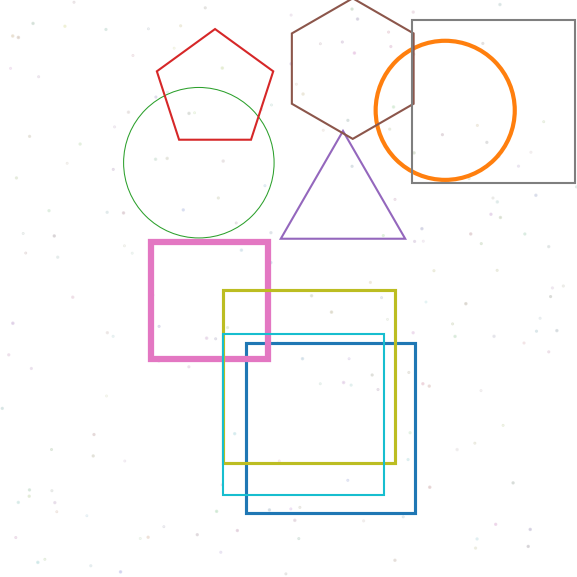[{"shape": "square", "thickness": 1.5, "radius": 0.73, "center": [0.572, 0.258]}, {"shape": "circle", "thickness": 2, "radius": 0.6, "center": [0.771, 0.808]}, {"shape": "circle", "thickness": 0.5, "radius": 0.65, "center": [0.344, 0.717]}, {"shape": "pentagon", "thickness": 1, "radius": 0.53, "center": [0.372, 0.843]}, {"shape": "triangle", "thickness": 1, "radius": 0.62, "center": [0.594, 0.648]}, {"shape": "hexagon", "thickness": 1, "radius": 0.61, "center": [0.611, 0.88]}, {"shape": "square", "thickness": 3, "radius": 0.51, "center": [0.363, 0.479]}, {"shape": "square", "thickness": 1, "radius": 0.71, "center": [0.855, 0.823]}, {"shape": "square", "thickness": 1.5, "radius": 0.75, "center": [0.535, 0.347]}, {"shape": "square", "thickness": 1, "radius": 0.7, "center": [0.525, 0.281]}]